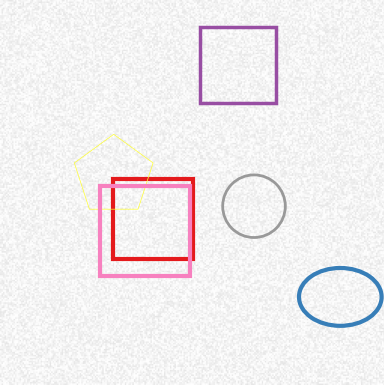[{"shape": "square", "thickness": 3, "radius": 0.52, "center": [0.398, 0.431]}, {"shape": "oval", "thickness": 3, "radius": 0.54, "center": [0.884, 0.229]}, {"shape": "square", "thickness": 2.5, "radius": 0.49, "center": [0.618, 0.832]}, {"shape": "pentagon", "thickness": 0.5, "radius": 0.54, "center": [0.295, 0.544]}, {"shape": "square", "thickness": 3, "radius": 0.59, "center": [0.376, 0.399]}, {"shape": "circle", "thickness": 2, "radius": 0.41, "center": [0.66, 0.464]}]